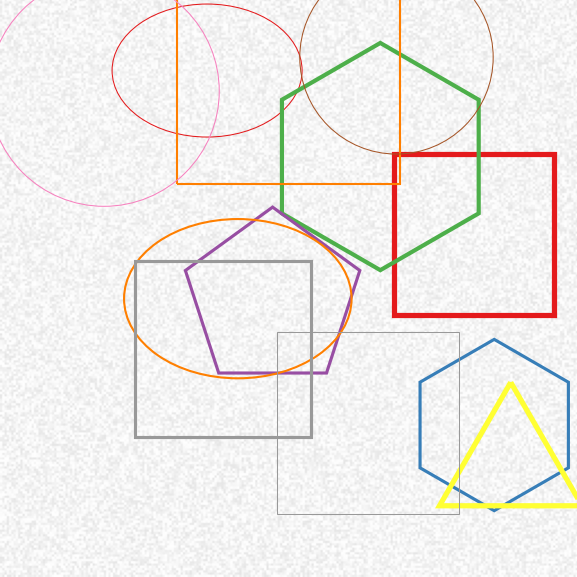[{"shape": "oval", "thickness": 0.5, "radius": 0.82, "center": [0.359, 0.877]}, {"shape": "square", "thickness": 2.5, "radius": 0.69, "center": [0.821, 0.593]}, {"shape": "hexagon", "thickness": 1.5, "radius": 0.74, "center": [0.856, 0.263]}, {"shape": "hexagon", "thickness": 2, "radius": 0.98, "center": [0.659, 0.728]}, {"shape": "pentagon", "thickness": 1.5, "radius": 0.79, "center": [0.472, 0.482]}, {"shape": "oval", "thickness": 1, "radius": 0.98, "center": [0.412, 0.482]}, {"shape": "square", "thickness": 1, "radius": 0.97, "center": [0.499, 0.874]}, {"shape": "triangle", "thickness": 2.5, "radius": 0.71, "center": [0.884, 0.195]}, {"shape": "circle", "thickness": 0.5, "radius": 0.84, "center": [0.687, 0.9]}, {"shape": "circle", "thickness": 0.5, "radius": 1.0, "center": [0.18, 0.841]}, {"shape": "square", "thickness": 1.5, "radius": 0.76, "center": [0.387, 0.395]}, {"shape": "square", "thickness": 0.5, "radius": 0.79, "center": [0.637, 0.267]}]